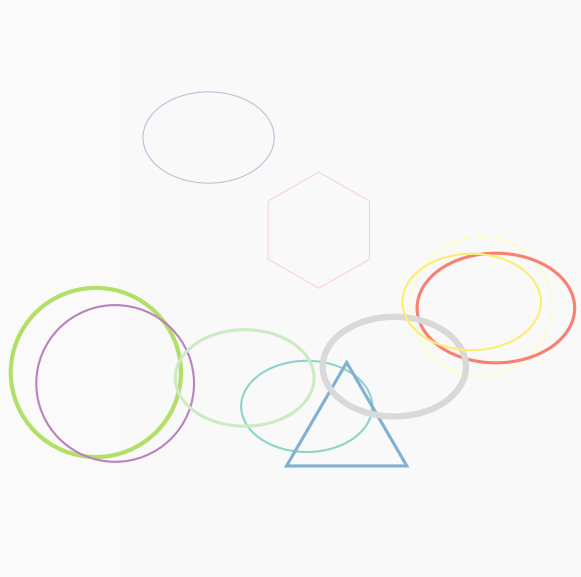[{"shape": "oval", "thickness": 1, "radius": 0.56, "center": [0.528, 0.295]}, {"shape": "circle", "thickness": 0.5, "radius": 0.6, "center": [0.828, 0.468]}, {"shape": "oval", "thickness": 0.5, "radius": 0.56, "center": [0.359, 0.761]}, {"shape": "oval", "thickness": 1.5, "radius": 0.68, "center": [0.853, 0.466]}, {"shape": "triangle", "thickness": 1.5, "radius": 0.6, "center": [0.596, 0.252]}, {"shape": "circle", "thickness": 2, "radius": 0.73, "center": [0.165, 0.354]}, {"shape": "hexagon", "thickness": 0.5, "radius": 0.5, "center": [0.549, 0.601]}, {"shape": "oval", "thickness": 3, "radius": 0.62, "center": [0.678, 0.364]}, {"shape": "circle", "thickness": 1, "radius": 0.68, "center": [0.198, 0.335]}, {"shape": "oval", "thickness": 1.5, "radius": 0.6, "center": [0.421, 0.345]}, {"shape": "oval", "thickness": 1, "radius": 0.6, "center": [0.811, 0.476]}]